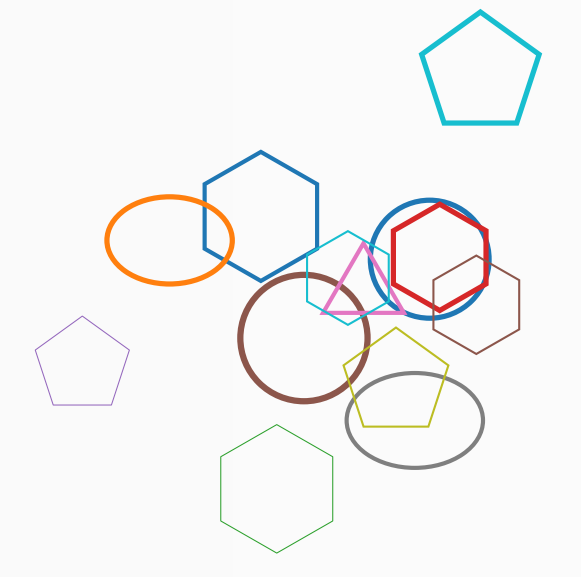[{"shape": "hexagon", "thickness": 2, "radius": 0.56, "center": [0.449, 0.624]}, {"shape": "circle", "thickness": 2.5, "radius": 0.51, "center": [0.739, 0.55]}, {"shape": "oval", "thickness": 2.5, "radius": 0.54, "center": [0.292, 0.583]}, {"shape": "hexagon", "thickness": 0.5, "radius": 0.56, "center": [0.476, 0.153]}, {"shape": "hexagon", "thickness": 2.5, "radius": 0.46, "center": [0.756, 0.553]}, {"shape": "pentagon", "thickness": 0.5, "radius": 0.43, "center": [0.142, 0.367]}, {"shape": "circle", "thickness": 3, "radius": 0.55, "center": [0.523, 0.414]}, {"shape": "hexagon", "thickness": 1, "radius": 0.43, "center": [0.819, 0.471]}, {"shape": "triangle", "thickness": 2, "radius": 0.4, "center": [0.625, 0.498]}, {"shape": "oval", "thickness": 2, "radius": 0.59, "center": [0.714, 0.271]}, {"shape": "pentagon", "thickness": 1, "radius": 0.47, "center": [0.681, 0.337]}, {"shape": "hexagon", "thickness": 1, "radius": 0.41, "center": [0.599, 0.518]}, {"shape": "pentagon", "thickness": 2.5, "radius": 0.53, "center": [0.826, 0.872]}]